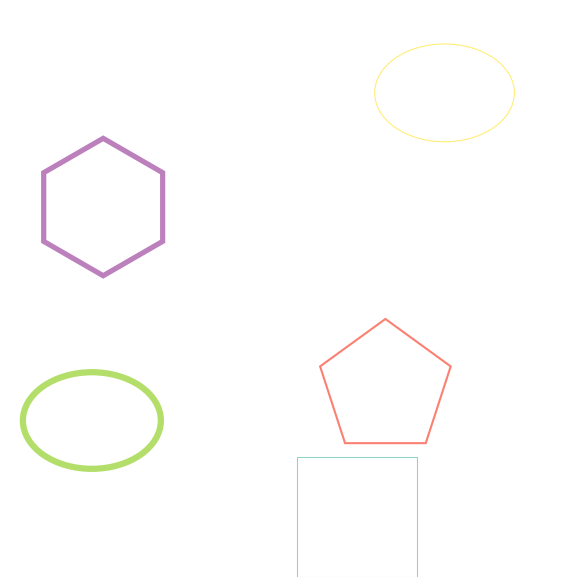[{"shape": "square", "thickness": 0.5, "radius": 0.52, "center": [0.619, 0.104]}, {"shape": "pentagon", "thickness": 1, "radius": 0.59, "center": [0.667, 0.328]}, {"shape": "oval", "thickness": 3, "radius": 0.6, "center": [0.159, 0.271]}, {"shape": "hexagon", "thickness": 2.5, "radius": 0.59, "center": [0.179, 0.641]}, {"shape": "oval", "thickness": 0.5, "radius": 0.6, "center": [0.77, 0.838]}]